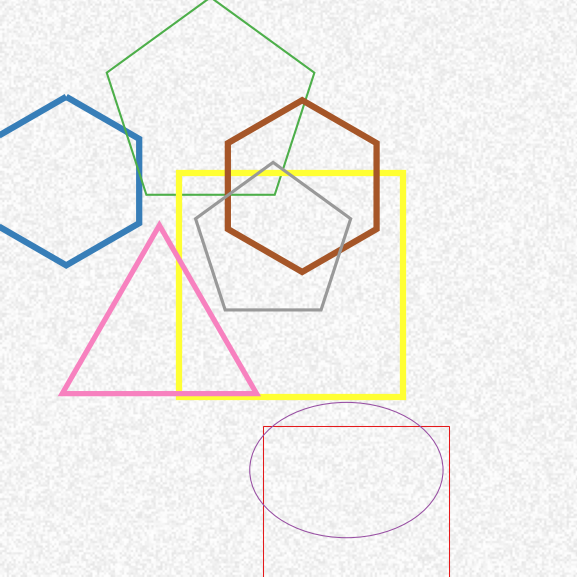[{"shape": "square", "thickness": 0.5, "radius": 0.8, "center": [0.616, 0.102]}, {"shape": "hexagon", "thickness": 3, "radius": 0.73, "center": [0.115, 0.686]}, {"shape": "pentagon", "thickness": 1, "radius": 0.95, "center": [0.365, 0.815]}, {"shape": "oval", "thickness": 0.5, "radius": 0.84, "center": [0.6, 0.185]}, {"shape": "square", "thickness": 3, "radius": 0.97, "center": [0.504, 0.505]}, {"shape": "hexagon", "thickness": 3, "radius": 0.74, "center": [0.523, 0.677]}, {"shape": "triangle", "thickness": 2.5, "radius": 0.97, "center": [0.276, 0.415]}, {"shape": "pentagon", "thickness": 1.5, "radius": 0.71, "center": [0.473, 0.577]}]